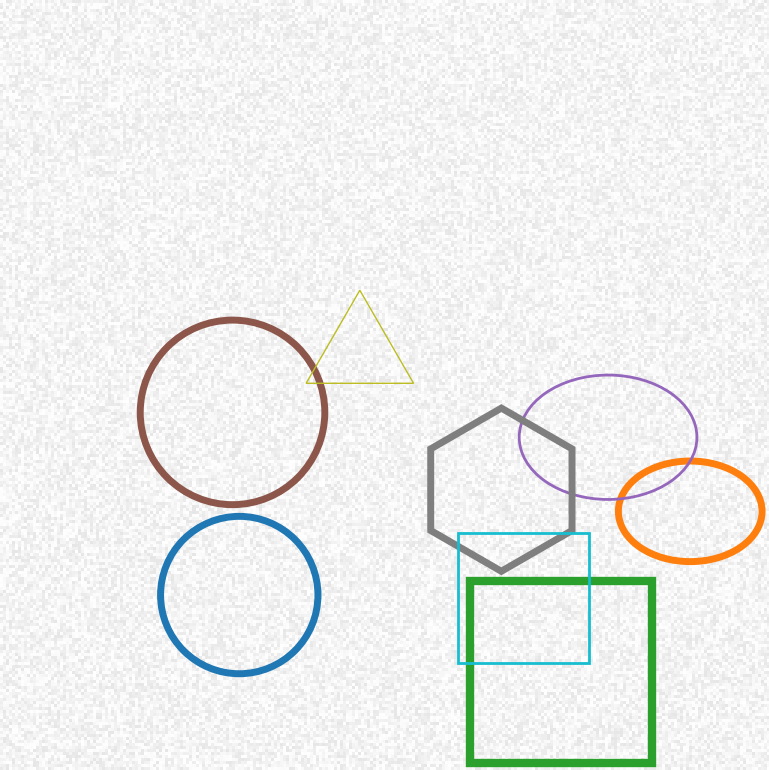[{"shape": "circle", "thickness": 2.5, "radius": 0.51, "center": [0.311, 0.227]}, {"shape": "oval", "thickness": 2.5, "radius": 0.47, "center": [0.896, 0.336]}, {"shape": "square", "thickness": 3, "radius": 0.59, "center": [0.728, 0.127]}, {"shape": "oval", "thickness": 1, "radius": 0.58, "center": [0.79, 0.432]}, {"shape": "circle", "thickness": 2.5, "radius": 0.6, "center": [0.302, 0.464]}, {"shape": "hexagon", "thickness": 2.5, "radius": 0.53, "center": [0.651, 0.364]}, {"shape": "triangle", "thickness": 0.5, "radius": 0.4, "center": [0.467, 0.543]}, {"shape": "square", "thickness": 1, "radius": 0.42, "center": [0.68, 0.223]}]